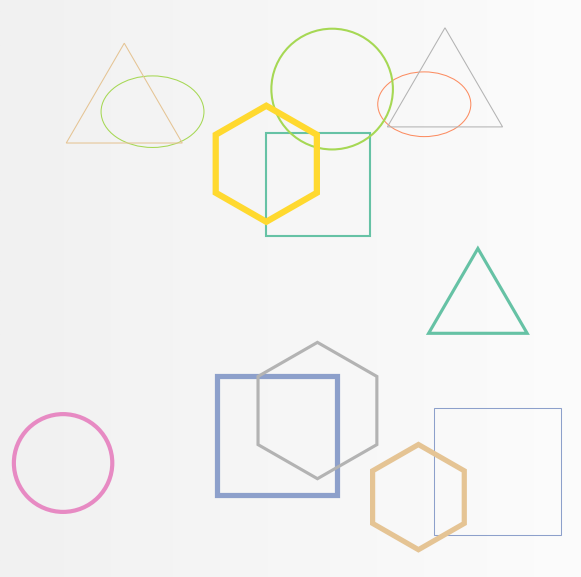[{"shape": "triangle", "thickness": 1.5, "radius": 0.49, "center": [0.822, 0.471]}, {"shape": "square", "thickness": 1, "radius": 0.45, "center": [0.547, 0.68]}, {"shape": "oval", "thickness": 0.5, "radius": 0.4, "center": [0.73, 0.819]}, {"shape": "square", "thickness": 0.5, "radius": 0.55, "center": [0.856, 0.183]}, {"shape": "square", "thickness": 2.5, "radius": 0.51, "center": [0.477, 0.246]}, {"shape": "circle", "thickness": 2, "radius": 0.42, "center": [0.109, 0.197]}, {"shape": "oval", "thickness": 0.5, "radius": 0.44, "center": [0.262, 0.806]}, {"shape": "circle", "thickness": 1, "radius": 0.52, "center": [0.571, 0.845]}, {"shape": "hexagon", "thickness": 3, "radius": 0.5, "center": [0.458, 0.716]}, {"shape": "hexagon", "thickness": 2.5, "radius": 0.46, "center": [0.72, 0.138]}, {"shape": "triangle", "thickness": 0.5, "radius": 0.58, "center": [0.214, 0.809]}, {"shape": "hexagon", "thickness": 1.5, "radius": 0.59, "center": [0.546, 0.288]}, {"shape": "triangle", "thickness": 0.5, "radius": 0.57, "center": [0.766, 0.837]}]